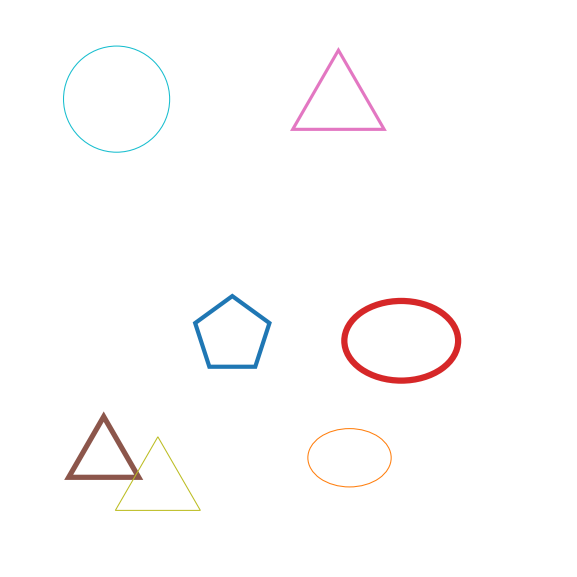[{"shape": "pentagon", "thickness": 2, "radius": 0.34, "center": [0.402, 0.419]}, {"shape": "oval", "thickness": 0.5, "radius": 0.36, "center": [0.605, 0.206]}, {"shape": "oval", "thickness": 3, "radius": 0.49, "center": [0.695, 0.409]}, {"shape": "triangle", "thickness": 2.5, "radius": 0.35, "center": [0.18, 0.208]}, {"shape": "triangle", "thickness": 1.5, "radius": 0.46, "center": [0.586, 0.821]}, {"shape": "triangle", "thickness": 0.5, "radius": 0.42, "center": [0.273, 0.158]}, {"shape": "circle", "thickness": 0.5, "radius": 0.46, "center": [0.202, 0.827]}]